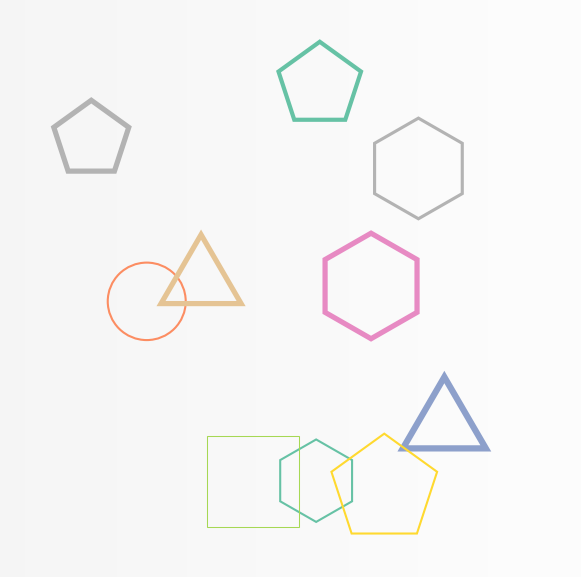[{"shape": "pentagon", "thickness": 2, "radius": 0.37, "center": [0.55, 0.852]}, {"shape": "hexagon", "thickness": 1, "radius": 0.36, "center": [0.544, 0.167]}, {"shape": "circle", "thickness": 1, "radius": 0.34, "center": [0.252, 0.477]}, {"shape": "triangle", "thickness": 3, "radius": 0.41, "center": [0.764, 0.264]}, {"shape": "hexagon", "thickness": 2.5, "radius": 0.46, "center": [0.638, 0.504]}, {"shape": "square", "thickness": 0.5, "radius": 0.39, "center": [0.436, 0.166]}, {"shape": "pentagon", "thickness": 1, "radius": 0.48, "center": [0.661, 0.153]}, {"shape": "triangle", "thickness": 2.5, "radius": 0.4, "center": [0.346, 0.513]}, {"shape": "hexagon", "thickness": 1.5, "radius": 0.44, "center": [0.72, 0.707]}, {"shape": "pentagon", "thickness": 2.5, "radius": 0.34, "center": [0.157, 0.758]}]